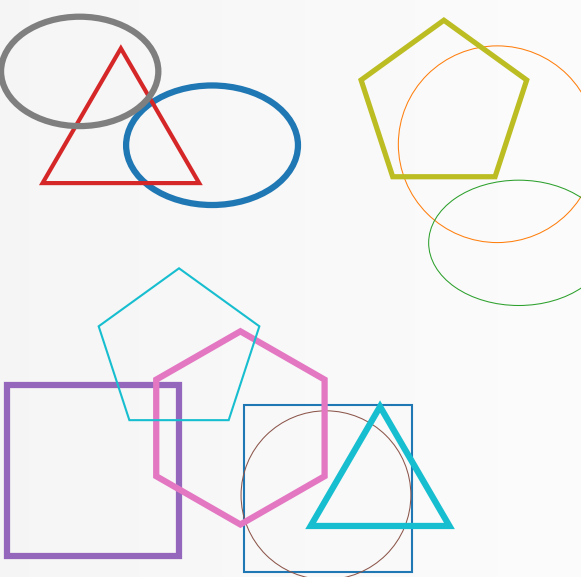[{"shape": "square", "thickness": 1, "radius": 0.72, "center": [0.565, 0.154]}, {"shape": "oval", "thickness": 3, "radius": 0.74, "center": [0.365, 0.748]}, {"shape": "circle", "thickness": 0.5, "radius": 0.85, "center": [0.856, 0.749]}, {"shape": "oval", "thickness": 0.5, "radius": 0.78, "center": [0.892, 0.579]}, {"shape": "triangle", "thickness": 2, "radius": 0.78, "center": [0.208, 0.76]}, {"shape": "square", "thickness": 3, "radius": 0.74, "center": [0.16, 0.184]}, {"shape": "circle", "thickness": 0.5, "radius": 0.73, "center": [0.561, 0.142]}, {"shape": "hexagon", "thickness": 3, "radius": 0.84, "center": [0.414, 0.258]}, {"shape": "oval", "thickness": 3, "radius": 0.68, "center": [0.137, 0.876]}, {"shape": "pentagon", "thickness": 2.5, "radius": 0.75, "center": [0.764, 0.814]}, {"shape": "triangle", "thickness": 3, "radius": 0.69, "center": [0.654, 0.157]}, {"shape": "pentagon", "thickness": 1, "radius": 0.73, "center": [0.308, 0.389]}]